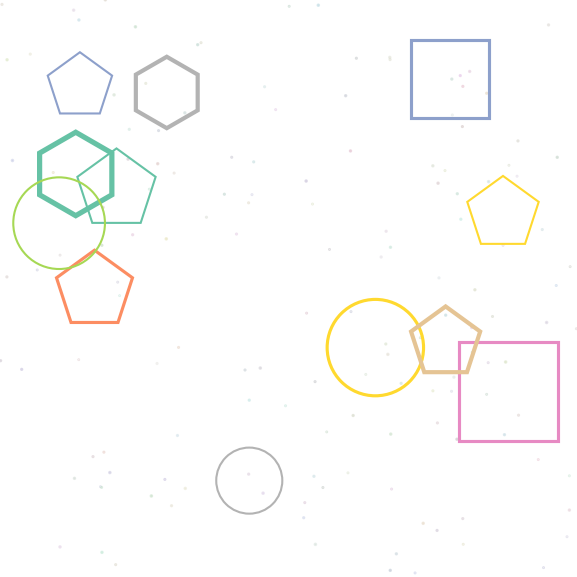[{"shape": "hexagon", "thickness": 2.5, "radius": 0.36, "center": [0.131, 0.698]}, {"shape": "pentagon", "thickness": 1, "radius": 0.36, "center": [0.202, 0.671]}, {"shape": "pentagon", "thickness": 1.5, "radius": 0.35, "center": [0.164, 0.497]}, {"shape": "square", "thickness": 1.5, "radius": 0.34, "center": [0.779, 0.862]}, {"shape": "pentagon", "thickness": 1, "radius": 0.29, "center": [0.138, 0.85]}, {"shape": "square", "thickness": 1.5, "radius": 0.43, "center": [0.88, 0.321]}, {"shape": "circle", "thickness": 1, "radius": 0.4, "center": [0.102, 0.613]}, {"shape": "pentagon", "thickness": 1, "radius": 0.33, "center": [0.871, 0.629]}, {"shape": "circle", "thickness": 1.5, "radius": 0.42, "center": [0.65, 0.397]}, {"shape": "pentagon", "thickness": 2, "radius": 0.31, "center": [0.772, 0.406]}, {"shape": "circle", "thickness": 1, "radius": 0.29, "center": [0.432, 0.167]}, {"shape": "hexagon", "thickness": 2, "radius": 0.31, "center": [0.289, 0.839]}]